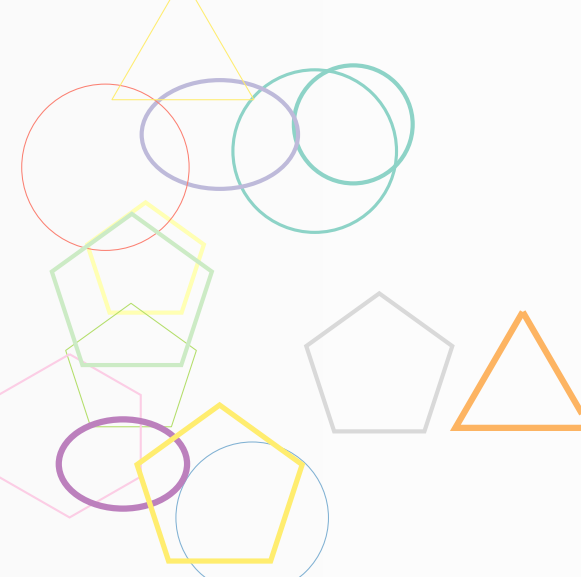[{"shape": "circle", "thickness": 1.5, "radius": 0.7, "center": [0.541, 0.737]}, {"shape": "circle", "thickness": 2, "radius": 0.51, "center": [0.608, 0.784]}, {"shape": "pentagon", "thickness": 2, "radius": 0.53, "center": [0.25, 0.543]}, {"shape": "oval", "thickness": 2, "radius": 0.67, "center": [0.378, 0.766]}, {"shape": "circle", "thickness": 0.5, "radius": 0.72, "center": [0.181, 0.709]}, {"shape": "circle", "thickness": 0.5, "radius": 0.66, "center": [0.434, 0.103]}, {"shape": "triangle", "thickness": 3, "radius": 0.67, "center": [0.899, 0.325]}, {"shape": "pentagon", "thickness": 0.5, "radius": 0.59, "center": [0.225, 0.356]}, {"shape": "hexagon", "thickness": 1, "radius": 0.71, "center": [0.12, 0.244]}, {"shape": "pentagon", "thickness": 2, "radius": 0.66, "center": [0.653, 0.359]}, {"shape": "oval", "thickness": 3, "radius": 0.55, "center": [0.211, 0.196]}, {"shape": "pentagon", "thickness": 2, "radius": 0.72, "center": [0.227, 0.484]}, {"shape": "triangle", "thickness": 0.5, "radius": 0.71, "center": [0.315, 0.897]}, {"shape": "pentagon", "thickness": 2.5, "radius": 0.75, "center": [0.378, 0.148]}]